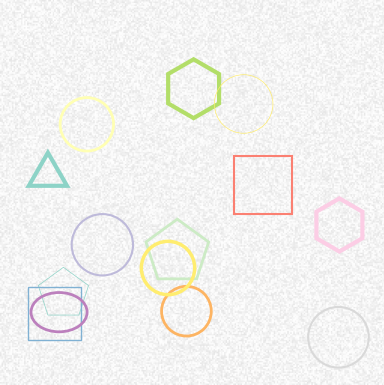[{"shape": "pentagon", "thickness": 0.5, "radius": 0.34, "center": [0.165, 0.237]}, {"shape": "triangle", "thickness": 3, "radius": 0.29, "center": [0.124, 0.546]}, {"shape": "circle", "thickness": 2, "radius": 0.35, "center": [0.226, 0.677]}, {"shape": "circle", "thickness": 1.5, "radius": 0.4, "center": [0.266, 0.364]}, {"shape": "square", "thickness": 1.5, "radius": 0.38, "center": [0.684, 0.52]}, {"shape": "square", "thickness": 1, "radius": 0.34, "center": [0.143, 0.186]}, {"shape": "circle", "thickness": 2, "radius": 0.32, "center": [0.484, 0.192]}, {"shape": "hexagon", "thickness": 3, "radius": 0.38, "center": [0.503, 0.77]}, {"shape": "hexagon", "thickness": 3, "radius": 0.34, "center": [0.882, 0.416]}, {"shape": "circle", "thickness": 1.5, "radius": 0.39, "center": [0.879, 0.124]}, {"shape": "oval", "thickness": 2, "radius": 0.36, "center": [0.153, 0.189]}, {"shape": "pentagon", "thickness": 2, "radius": 0.43, "center": [0.46, 0.345]}, {"shape": "circle", "thickness": 2.5, "radius": 0.35, "center": [0.436, 0.304]}, {"shape": "circle", "thickness": 0.5, "radius": 0.38, "center": [0.633, 0.73]}]